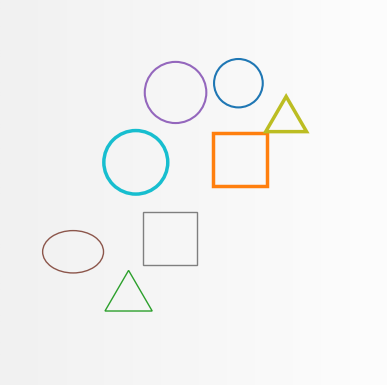[{"shape": "circle", "thickness": 1.5, "radius": 0.31, "center": [0.615, 0.784]}, {"shape": "square", "thickness": 2.5, "radius": 0.35, "center": [0.62, 0.586]}, {"shape": "triangle", "thickness": 1, "radius": 0.35, "center": [0.332, 0.227]}, {"shape": "circle", "thickness": 1.5, "radius": 0.4, "center": [0.453, 0.76]}, {"shape": "oval", "thickness": 1, "radius": 0.39, "center": [0.189, 0.346]}, {"shape": "square", "thickness": 1, "radius": 0.35, "center": [0.439, 0.38]}, {"shape": "triangle", "thickness": 2.5, "radius": 0.3, "center": [0.738, 0.689]}, {"shape": "circle", "thickness": 2.5, "radius": 0.41, "center": [0.35, 0.578]}]